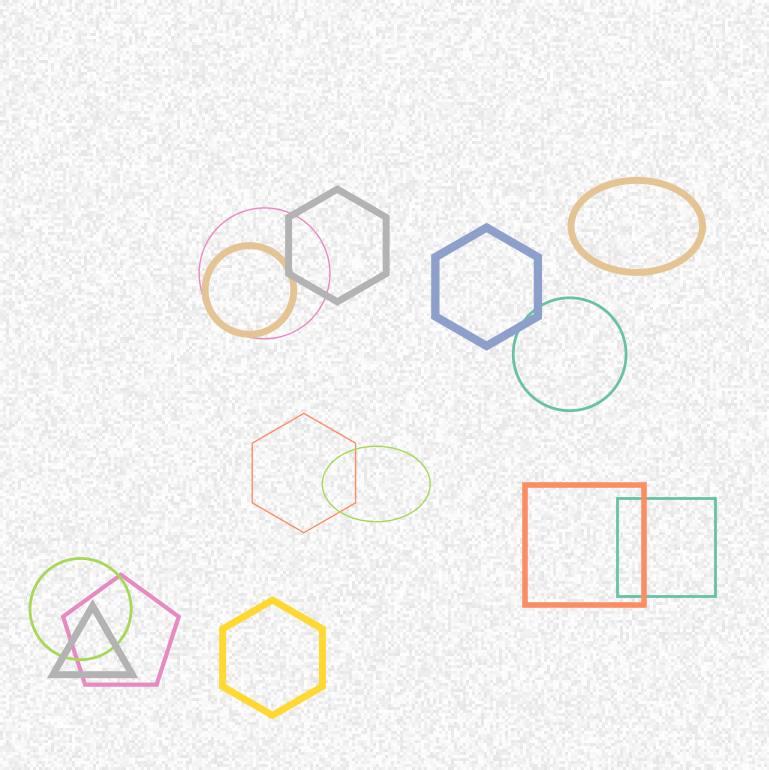[{"shape": "square", "thickness": 1, "radius": 0.32, "center": [0.865, 0.289]}, {"shape": "circle", "thickness": 1, "radius": 0.37, "center": [0.74, 0.54]}, {"shape": "hexagon", "thickness": 0.5, "radius": 0.39, "center": [0.395, 0.386]}, {"shape": "square", "thickness": 2, "radius": 0.39, "center": [0.759, 0.293]}, {"shape": "hexagon", "thickness": 3, "radius": 0.38, "center": [0.632, 0.628]}, {"shape": "pentagon", "thickness": 1.5, "radius": 0.39, "center": [0.157, 0.175]}, {"shape": "circle", "thickness": 0.5, "radius": 0.42, "center": [0.344, 0.645]}, {"shape": "circle", "thickness": 1, "radius": 0.33, "center": [0.105, 0.209]}, {"shape": "oval", "thickness": 0.5, "radius": 0.35, "center": [0.489, 0.371]}, {"shape": "hexagon", "thickness": 2.5, "radius": 0.37, "center": [0.354, 0.146]}, {"shape": "circle", "thickness": 2.5, "radius": 0.29, "center": [0.324, 0.623]}, {"shape": "oval", "thickness": 2.5, "radius": 0.43, "center": [0.827, 0.706]}, {"shape": "triangle", "thickness": 2.5, "radius": 0.3, "center": [0.12, 0.154]}, {"shape": "hexagon", "thickness": 2.5, "radius": 0.37, "center": [0.438, 0.681]}]